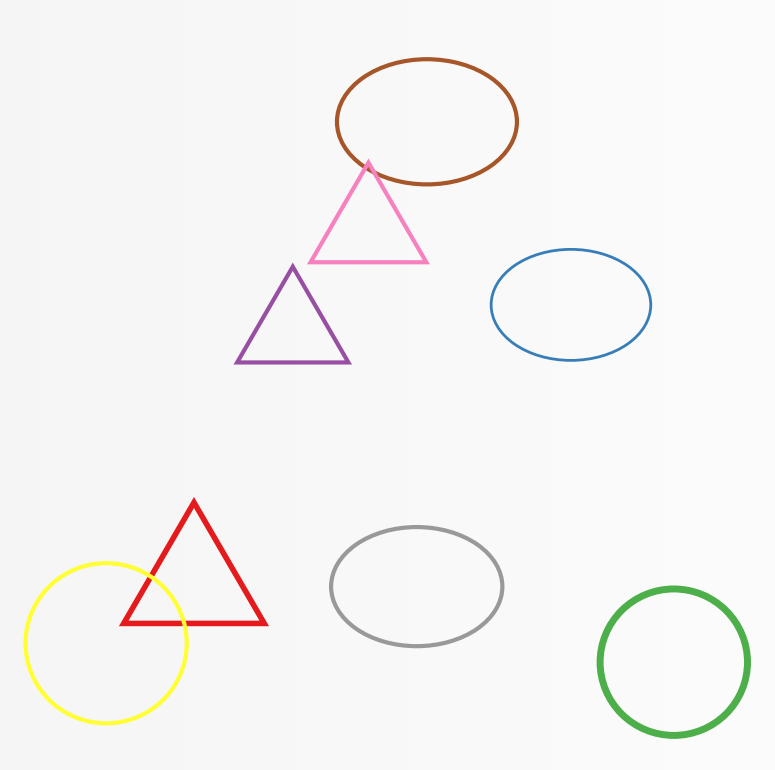[{"shape": "triangle", "thickness": 2, "radius": 0.52, "center": [0.25, 0.243]}, {"shape": "oval", "thickness": 1, "radius": 0.51, "center": [0.737, 0.604]}, {"shape": "circle", "thickness": 2.5, "radius": 0.48, "center": [0.869, 0.14]}, {"shape": "triangle", "thickness": 1.5, "radius": 0.41, "center": [0.378, 0.571]}, {"shape": "circle", "thickness": 1.5, "radius": 0.52, "center": [0.137, 0.165]}, {"shape": "oval", "thickness": 1.5, "radius": 0.58, "center": [0.551, 0.842]}, {"shape": "triangle", "thickness": 1.5, "radius": 0.43, "center": [0.475, 0.703]}, {"shape": "oval", "thickness": 1.5, "radius": 0.55, "center": [0.538, 0.238]}]